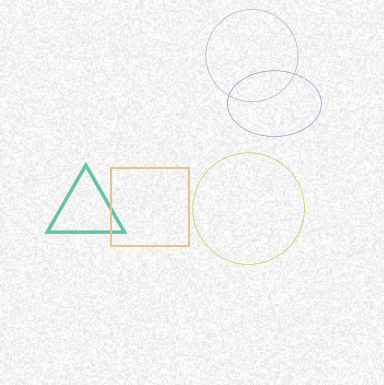[{"shape": "triangle", "thickness": 2.5, "radius": 0.58, "center": [0.223, 0.455]}, {"shape": "oval", "thickness": 0.5, "radius": 0.61, "center": [0.713, 0.731]}, {"shape": "circle", "thickness": 0.5, "radius": 0.72, "center": [0.646, 0.458]}, {"shape": "square", "thickness": 1.5, "radius": 0.5, "center": [0.389, 0.462]}, {"shape": "circle", "thickness": 0.5, "radius": 0.6, "center": [0.654, 0.855]}]